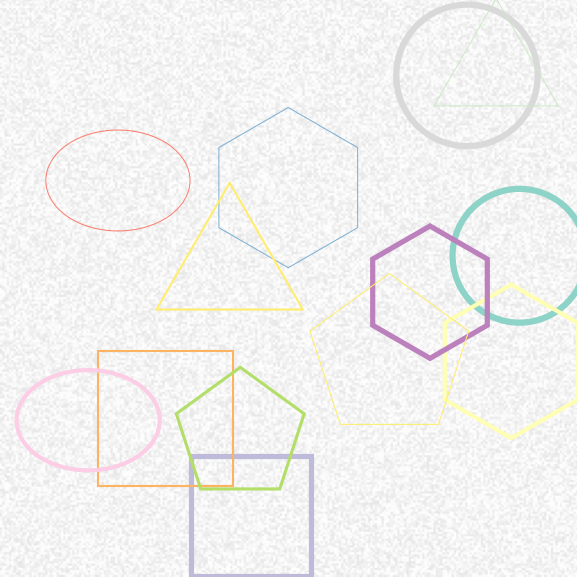[{"shape": "circle", "thickness": 3, "radius": 0.58, "center": [0.899, 0.556]}, {"shape": "hexagon", "thickness": 2, "radius": 0.66, "center": [0.885, 0.374]}, {"shape": "square", "thickness": 2.5, "radius": 0.52, "center": [0.434, 0.106]}, {"shape": "oval", "thickness": 0.5, "radius": 0.62, "center": [0.204, 0.687]}, {"shape": "hexagon", "thickness": 0.5, "radius": 0.69, "center": [0.499, 0.674]}, {"shape": "square", "thickness": 1, "radius": 0.59, "center": [0.287, 0.274]}, {"shape": "pentagon", "thickness": 1.5, "radius": 0.58, "center": [0.416, 0.247]}, {"shape": "oval", "thickness": 2, "radius": 0.62, "center": [0.153, 0.271]}, {"shape": "circle", "thickness": 3, "radius": 0.61, "center": [0.809, 0.869]}, {"shape": "hexagon", "thickness": 2.5, "radius": 0.57, "center": [0.745, 0.493]}, {"shape": "triangle", "thickness": 0.5, "radius": 0.62, "center": [0.859, 0.878]}, {"shape": "triangle", "thickness": 1, "radius": 0.73, "center": [0.398, 0.536]}, {"shape": "pentagon", "thickness": 0.5, "radius": 0.72, "center": [0.674, 0.381]}]